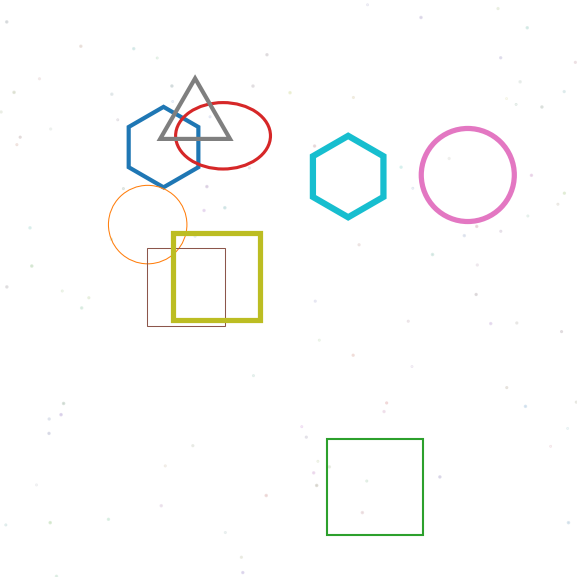[{"shape": "hexagon", "thickness": 2, "radius": 0.35, "center": [0.283, 0.744]}, {"shape": "circle", "thickness": 0.5, "radius": 0.34, "center": [0.256, 0.61]}, {"shape": "square", "thickness": 1, "radius": 0.42, "center": [0.649, 0.156]}, {"shape": "oval", "thickness": 1.5, "radius": 0.41, "center": [0.386, 0.764]}, {"shape": "square", "thickness": 0.5, "radius": 0.34, "center": [0.322, 0.502]}, {"shape": "circle", "thickness": 2.5, "radius": 0.4, "center": [0.81, 0.696]}, {"shape": "triangle", "thickness": 2, "radius": 0.35, "center": [0.338, 0.793]}, {"shape": "square", "thickness": 2.5, "radius": 0.38, "center": [0.374, 0.52]}, {"shape": "hexagon", "thickness": 3, "radius": 0.35, "center": [0.603, 0.693]}]